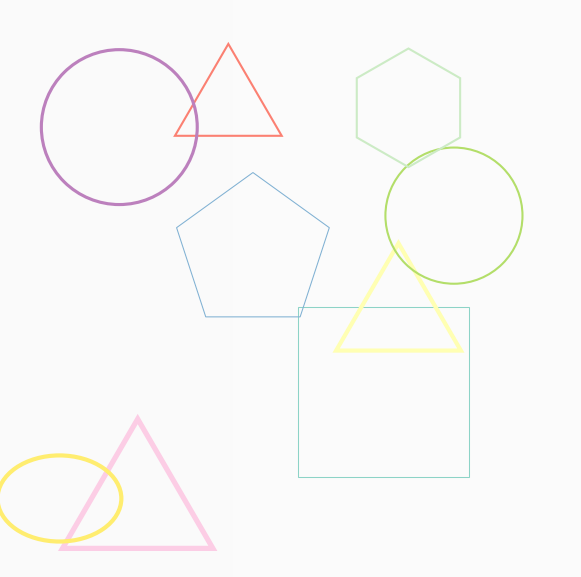[{"shape": "square", "thickness": 0.5, "radius": 0.74, "center": [0.66, 0.32]}, {"shape": "triangle", "thickness": 2, "radius": 0.62, "center": [0.686, 0.454]}, {"shape": "triangle", "thickness": 1, "radius": 0.53, "center": [0.393, 0.817]}, {"shape": "pentagon", "thickness": 0.5, "radius": 0.69, "center": [0.435, 0.562]}, {"shape": "circle", "thickness": 1, "radius": 0.59, "center": [0.781, 0.626]}, {"shape": "triangle", "thickness": 2.5, "radius": 0.75, "center": [0.237, 0.124]}, {"shape": "circle", "thickness": 1.5, "radius": 0.67, "center": [0.205, 0.779]}, {"shape": "hexagon", "thickness": 1, "radius": 0.51, "center": [0.703, 0.812]}, {"shape": "oval", "thickness": 2, "radius": 0.53, "center": [0.102, 0.136]}]